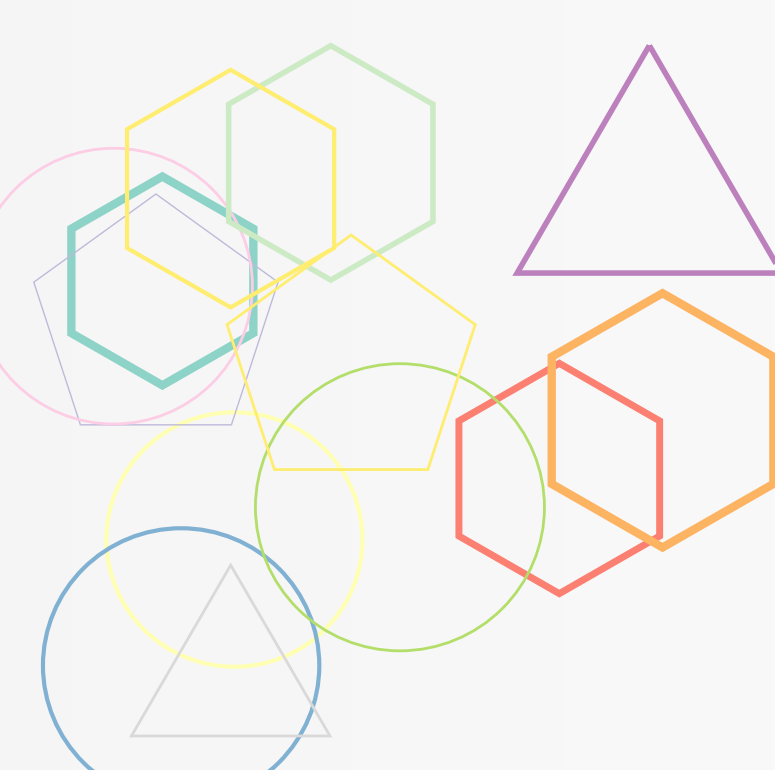[{"shape": "hexagon", "thickness": 3, "radius": 0.68, "center": [0.21, 0.635]}, {"shape": "circle", "thickness": 1.5, "radius": 0.83, "center": [0.302, 0.299]}, {"shape": "pentagon", "thickness": 0.5, "radius": 0.83, "center": [0.201, 0.582]}, {"shape": "hexagon", "thickness": 2.5, "radius": 0.75, "center": [0.722, 0.379]}, {"shape": "circle", "thickness": 1.5, "radius": 0.89, "center": [0.234, 0.136]}, {"shape": "hexagon", "thickness": 3, "radius": 0.83, "center": [0.855, 0.454]}, {"shape": "circle", "thickness": 1, "radius": 0.93, "center": [0.516, 0.341]}, {"shape": "circle", "thickness": 1, "radius": 0.9, "center": [0.147, 0.628]}, {"shape": "triangle", "thickness": 1, "radius": 0.74, "center": [0.298, 0.118]}, {"shape": "triangle", "thickness": 2, "radius": 0.98, "center": [0.838, 0.744]}, {"shape": "hexagon", "thickness": 2, "radius": 0.76, "center": [0.427, 0.788]}, {"shape": "pentagon", "thickness": 1, "radius": 0.84, "center": [0.453, 0.526]}, {"shape": "hexagon", "thickness": 1.5, "radius": 0.77, "center": [0.298, 0.755]}]